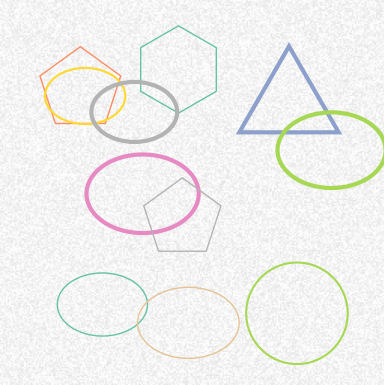[{"shape": "hexagon", "thickness": 1, "radius": 0.57, "center": [0.464, 0.82]}, {"shape": "oval", "thickness": 1, "radius": 0.59, "center": [0.266, 0.209]}, {"shape": "pentagon", "thickness": 1, "radius": 0.55, "center": [0.209, 0.769]}, {"shape": "triangle", "thickness": 3, "radius": 0.74, "center": [0.751, 0.731]}, {"shape": "oval", "thickness": 3, "radius": 0.73, "center": [0.37, 0.497]}, {"shape": "circle", "thickness": 1.5, "radius": 0.66, "center": [0.771, 0.186]}, {"shape": "oval", "thickness": 3, "radius": 0.7, "center": [0.861, 0.61]}, {"shape": "oval", "thickness": 1.5, "radius": 0.52, "center": [0.221, 0.751]}, {"shape": "oval", "thickness": 1, "radius": 0.66, "center": [0.489, 0.161]}, {"shape": "oval", "thickness": 3, "radius": 0.56, "center": [0.349, 0.709]}, {"shape": "pentagon", "thickness": 1, "radius": 0.53, "center": [0.474, 0.433]}]